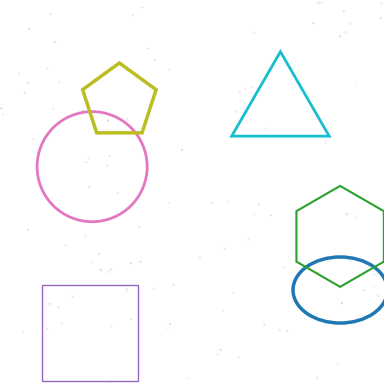[{"shape": "oval", "thickness": 2.5, "radius": 0.61, "center": [0.884, 0.247]}, {"shape": "hexagon", "thickness": 1.5, "radius": 0.66, "center": [0.883, 0.386]}, {"shape": "square", "thickness": 1, "radius": 0.63, "center": [0.233, 0.135]}, {"shape": "circle", "thickness": 2, "radius": 0.71, "center": [0.239, 0.567]}, {"shape": "pentagon", "thickness": 2.5, "radius": 0.5, "center": [0.31, 0.736]}, {"shape": "triangle", "thickness": 2, "radius": 0.73, "center": [0.728, 0.719]}]